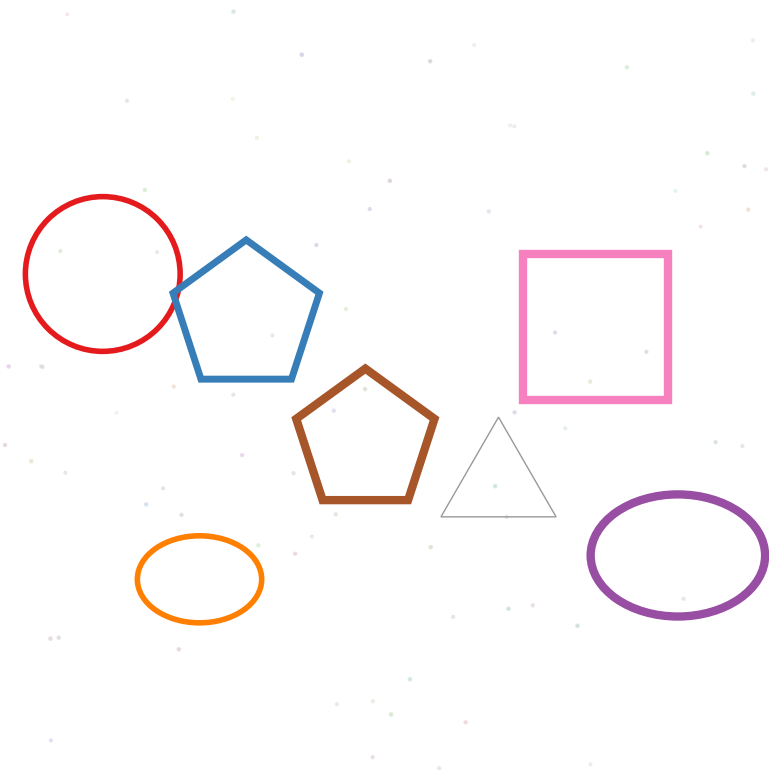[{"shape": "circle", "thickness": 2, "radius": 0.5, "center": [0.133, 0.644]}, {"shape": "pentagon", "thickness": 2.5, "radius": 0.5, "center": [0.32, 0.588]}, {"shape": "oval", "thickness": 3, "radius": 0.57, "center": [0.88, 0.279]}, {"shape": "oval", "thickness": 2, "radius": 0.4, "center": [0.259, 0.248]}, {"shape": "pentagon", "thickness": 3, "radius": 0.47, "center": [0.474, 0.427]}, {"shape": "square", "thickness": 3, "radius": 0.47, "center": [0.773, 0.575]}, {"shape": "triangle", "thickness": 0.5, "radius": 0.43, "center": [0.647, 0.372]}]